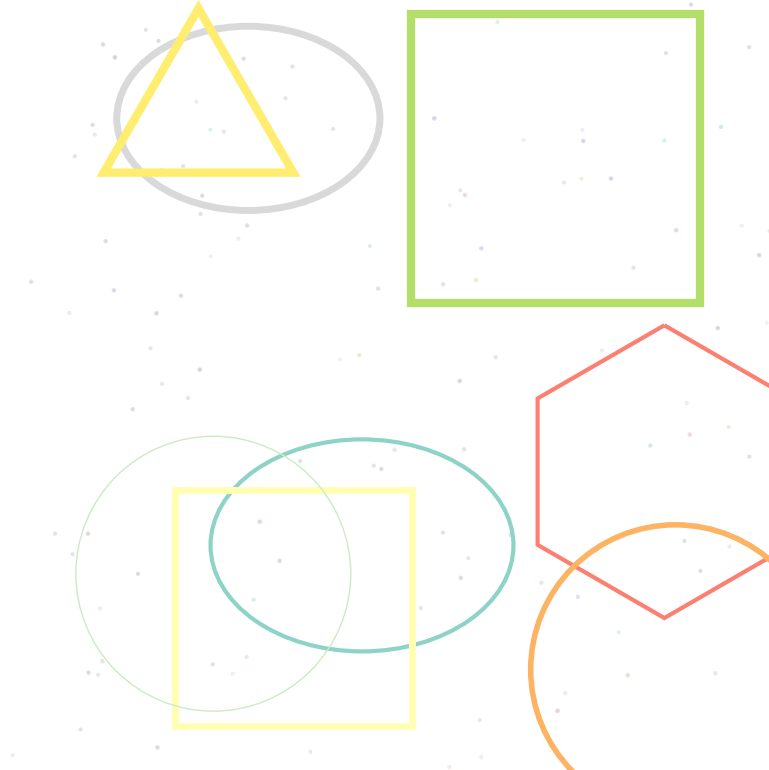[{"shape": "oval", "thickness": 1.5, "radius": 0.98, "center": [0.47, 0.292]}, {"shape": "square", "thickness": 2.5, "radius": 0.77, "center": [0.381, 0.21]}, {"shape": "hexagon", "thickness": 1.5, "radius": 0.95, "center": [0.863, 0.387]}, {"shape": "circle", "thickness": 2, "radius": 0.94, "center": [0.877, 0.13]}, {"shape": "square", "thickness": 3, "radius": 0.94, "center": [0.722, 0.794]}, {"shape": "oval", "thickness": 2.5, "radius": 0.85, "center": [0.323, 0.846]}, {"shape": "circle", "thickness": 0.5, "radius": 0.89, "center": [0.277, 0.255]}, {"shape": "triangle", "thickness": 3, "radius": 0.71, "center": [0.258, 0.847]}]